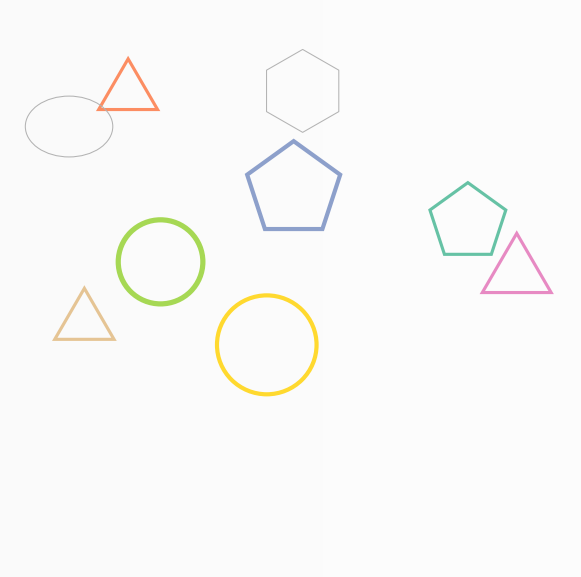[{"shape": "pentagon", "thickness": 1.5, "radius": 0.34, "center": [0.805, 0.614]}, {"shape": "triangle", "thickness": 1.5, "radius": 0.29, "center": [0.22, 0.839]}, {"shape": "pentagon", "thickness": 2, "radius": 0.42, "center": [0.505, 0.671]}, {"shape": "triangle", "thickness": 1.5, "radius": 0.34, "center": [0.889, 0.527]}, {"shape": "circle", "thickness": 2.5, "radius": 0.36, "center": [0.276, 0.546]}, {"shape": "circle", "thickness": 2, "radius": 0.43, "center": [0.459, 0.402]}, {"shape": "triangle", "thickness": 1.5, "radius": 0.29, "center": [0.145, 0.441]}, {"shape": "hexagon", "thickness": 0.5, "radius": 0.36, "center": [0.521, 0.842]}, {"shape": "oval", "thickness": 0.5, "radius": 0.38, "center": [0.119, 0.78]}]